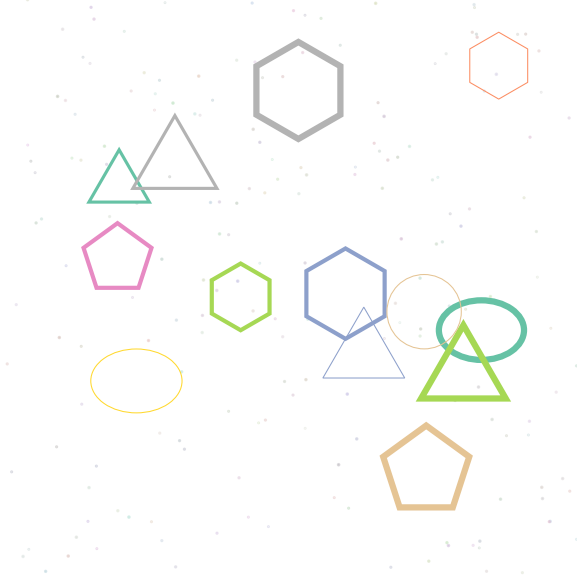[{"shape": "oval", "thickness": 3, "radius": 0.37, "center": [0.834, 0.427]}, {"shape": "triangle", "thickness": 1.5, "radius": 0.3, "center": [0.206, 0.679]}, {"shape": "hexagon", "thickness": 0.5, "radius": 0.29, "center": [0.864, 0.885]}, {"shape": "hexagon", "thickness": 2, "radius": 0.39, "center": [0.598, 0.491]}, {"shape": "triangle", "thickness": 0.5, "radius": 0.41, "center": [0.63, 0.385]}, {"shape": "pentagon", "thickness": 2, "radius": 0.31, "center": [0.204, 0.551]}, {"shape": "triangle", "thickness": 3, "radius": 0.42, "center": [0.802, 0.351]}, {"shape": "hexagon", "thickness": 2, "radius": 0.29, "center": [0.417, 0.485]}, {"shape": "oval", "thickness": 0.5, "radius": 0.4, "center": [0.236, 0.34]}, {"shape": "circle", "thickness": 0.5, "radius": 0.32, "center": [0.734, 0.459]}, {"shape": "pentagon", "thickness": 3, "radius": 0.39, "center": [0.738, 0.184]}, {"shape": "hexagon", "thickness": 3, "radius": 0.42, "center": [0.517, 0.842]}, {"shape": "triangle", "thickness": 1.5, "radius": 0.42, "center": [0.303, 0.715]}]